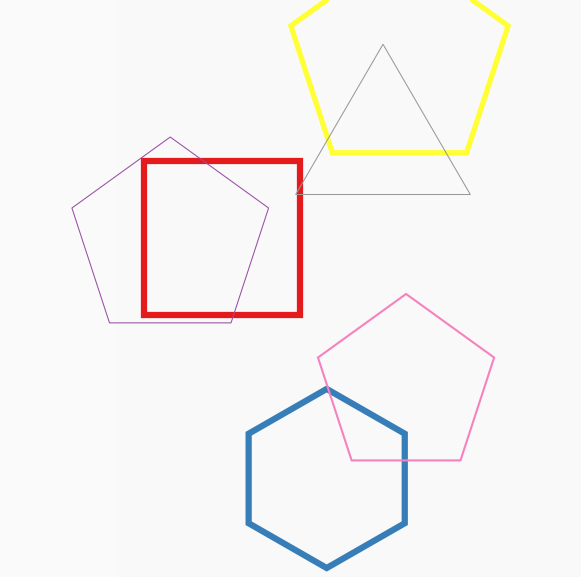[{"shape": "square", "thickness": 3, "radius": 0.67, "center": [0.382, 0.587]}, {"shape": "hexagon", "thickness": 3, "radius": 0.78, "center": [0.562, 0.171]}, {"shape": "pentagon", "thickness": 0.5, "radius": 0.89, "center": [0.293, 0.584]}, {"shape": "pentagon", "thickness": 2.5, "radius": 0.98, "center": [0.687, 0.894]}, {"shape": "pentagon", "thickness": 1, "radius": 0.8, "center": [0.699, 0.331]}, {"shape": "triangle", "thickness": 0.5, "radius": 0.87, "center": [0.659, 0.749]}]